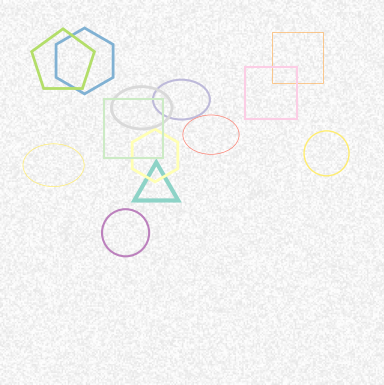[{"shape": "triangle", "thickness": 3, "radius": 0.33, "center": [0.406, 0.512]}, {"shape": "hexagon", "thickness": 2, "radius": 0.34, "center": [0.403, 0.596]}, {"shape": "oval", "thickness": 1.5, "radius": 0.37, "center": [0.471, 0.741]}, {"shape": "oval", "thickness": 0.5, "radius": 0.37, "center": [0.548, 0.65]}, {"shape": "hexagon", "thickness": 2, "radius": 0.43, "center": [0.22, 0.842]}, {"shape": "square", "thickness": 0.5, "radius": 0.33, "center": [0.773, 0.851]}, {"shape": "pentagon", "thickness": 2, "radius": 0.43, "center": [0.164, 0.839]}, {"shape": "square", "thickness": 1.5, "radius": 0.34, "center": [0.704, 0.758]}, {"shape": "oval", "thickness": 2, "radius": 0.39, "center": [0.368, 0.72]}, {"shape": "circle", "thickness": 1.5, "radius": 0.31, "center": [0.326, 0.395]}, {"shape": "square", "thickness": 1.5, "radius": 0.38, "center": [0.348, 0.666]}, {"shape": "circle", "thickness": 1, "radius": 0.29, "center": [0.848, 0.602]}, {"shape": "oval", "thickness": 0.5, "radius": 0.4, "center": [0.139, 0.571]}]